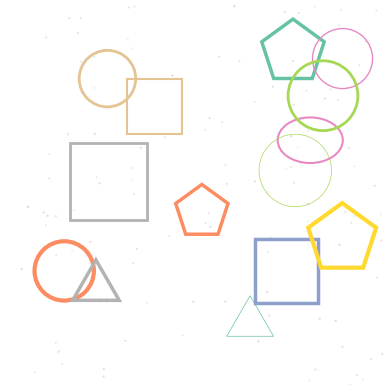[{"shape": "pentagon", "thickness": 2.5, "radius": 0.43, "center": [0.761, 0.865]}, {"shape": "triangle", "thickness": 0.5, "radius": 0.35, "center": [0.65, 0.162]}, {"shape": "pentagon", "thickness": 2.5, "radius": 0.36, "center": [0.524, 0.449]}, {"shape": "circle", "thickness": 3, "radius": 0.39, "center": [0.167, 0.296]}, {"shape": "square", "thickness": 2.5, "radius": 0.42, "center": [0.744, 0.297]}, {"shape": "oval", "thickness": 1.5, "radius": 0.42, "center": [0.806, 0.636]}, {"shape": "circle", "thickness": 1, "radius": 0.39, "center": [0.89, 0.848]}, {"shape": "circle", "thickness": 0.5, "radius": 0.47, "center": [0.767, 0.557]}, {"shape": "circle", "thickness": 2, "radius": 0.45, "center": [0.839, 0.751]}, {"shape": "pentagon", "thickness": 3, "radius": 0.46, "center": [0.889, 0.38]}, {"shape": "square", "thickness": 1.5, "radius": 0.36, "center": [0.402, 0.724]}, {"shape": "circle", "thickness": 2, "radius": 0.37, "center": [0.279, 0.796]}, {"shape": "triangle", "thickness": 2.5, "radius": 0.35, "center": [0.249, 0.255]}, {"shape": "square", "thickness": 2, "radius": 0.5, "center": [0.282, 0.529]}]